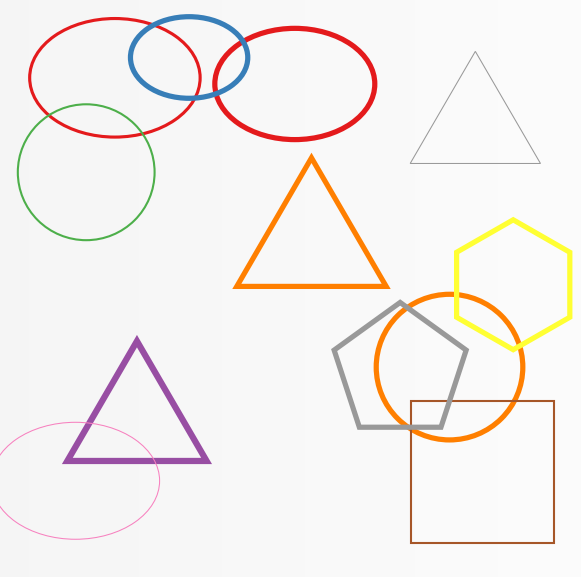[{"shape": "oval", "thickness": 1.5, "radius": 0.73, "center": [0.198, 0.864]}, {"shape": "oval", "thickness": 2.5, "radius": 0.69, "center": [0.507, 0.854]}, {"shape": "oval", "thickness": 2.5, "radius": 0.5, "center": [0.325, 0.9]}, {"shape": "circle", "thickness": 1, "radius": 0.59, "center": [0.148, 0.701]}, {"shape": "triangle", "thickness": 3, "radius": 0.69, "center": [0.236, 0.27]}, {"shape": "triangle", "thickness": 2.5, "radius": 0.74, "center": [0.536, 0.577]}, {"shape": "circle", "thickness": 2.5, "radius": 0.63, "center": [0.773, 0.363]}, {"shape": "hexagon", "thickness": 2.5, "radius": 0.56, "center": [0.883, 0.506]}, {"shape": "square", "thickness": 1, "radius": 0.61, "center": [0.831, 0.182]}, {"shape": "oval", "thickness": 0.5, "radius": 0.72, "center": [0.13, 0.167]}, {"shape": "triangle", "thickness": 0.5, "radius": 0.65, "center": [0.818, 0.781]}, {"shape": "pentagon", "thickness": 2.5, "radius": 0.6, "center": [0.688, 0.356]}]